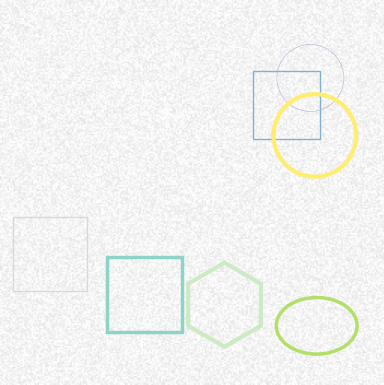[{"shape": "square", "thickness": 2.5, "radius": 0.49, "center": [0.376, 0.235]}, {"shape": "circle", "thickness": 0.5, "radius": 0.44, "center": [0.806, 0.798]}, {"shape": "square", "thickness": 1, "radius": 0.44, "center": [0.744, 0.727]}, {"shape": "oval", "thickness": 2.5, "radius": 0.52, "center": [0.823, 0.154]}, {"shape": "square", "thickness": 1, "radius": 0.48, "center": [0.129, 0.341]}, {"shape": "hexagon", "thickness": 3, "radius": 0.55, "center": [0.583, 0.208]}, {"shape": "circle", "thickness": 3, "radius": 0.54, "center": [0.818, 0.648]}]